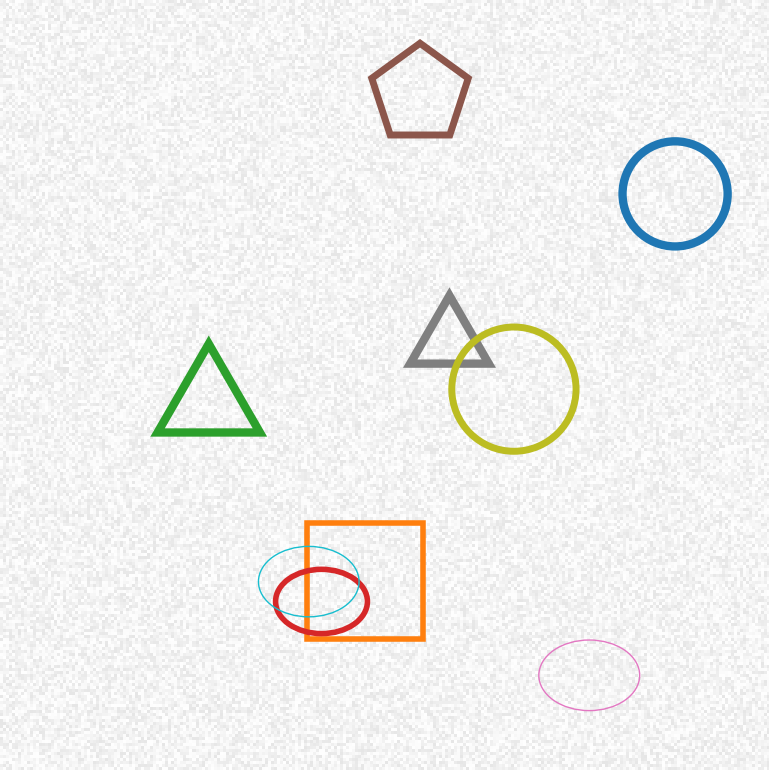[{"shape": "circle", "thickness": 3, "radius": 0.34, "center": [0.877, 0.748]}, {"shape": "square", "thickness": 2, "radius": 0.38, "center": [0.474, 0.245]}, {"shape": "triangle", "thickness": 3, "radius": 0.38, "center": [0.271, 0.477]}, {"shape": "oval", "thickness": 2, "radius": 0.3, "center": [0.418, 0.219]}, {"shape": "pentagon", "thickness": 2.5, "radius": 0.33, "center": [0.545, 0.878]}, {"shape": "oval", "thickness": 0.5, "radius": 0.33, "center": [0.765, 0.123]}, {"shape": "triangle", "thickness": 3, "radius": 0.29, "center": [0.584, 0.557]}, {"shape": "circle", "thickness": 2.5, "radius": 0.4, "center": [0.667, 0.495]}, {"shape": "oval", "thickness": 0.5, "radius": 0.33, "center": [0.401, 0.245]}]